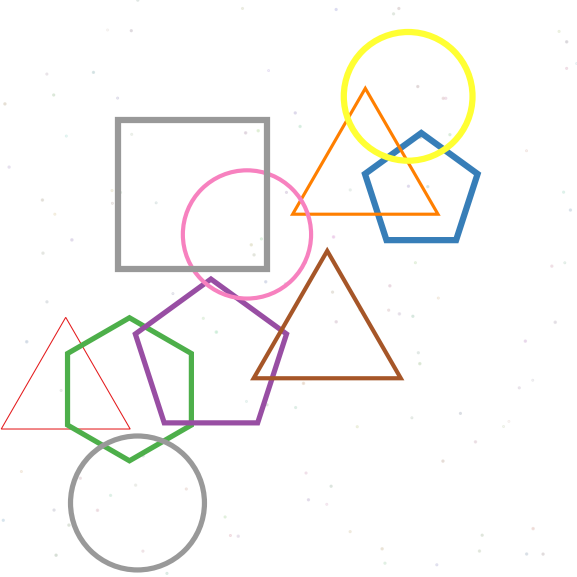[{"shape": "triangle", "thickness": 0.5, "radius": 0.64, "center": [0.114, 0.321]}, {"shape": "pentagon", "thickness": 3, "radius": 0.51, "center": [0.729, 0.666]}, {"shape": "hexagon", "thickness": 2.5, "radius": 0.62, "center": [0.224, 0.325]}, {"shape": "pentagon", "thickness": 2.5, "radius": 0.69, "center": [0.365, 0.378]}, {"shape": "triangle", "thickness": 1.5, "radius": 0.73, "center": [0.633, 0.701]}, {"shape": "circle", "thickness": 3, "radius": 0.56, "center": [0.707, 0.832]}, {"shape": "triangle", "thickness": 2, "radius": 0.74, "center": [0.567, 0.418]}, {"shape": "circle", "thickness": 2, "radius": 0.56, "center": [0.428, 0.593]}, {"shape": "square", "thickness": 3, "radius": 0.64, "center": [0.333, 0.662]}, {"shape": "circle", "thickness": 2.5, "radius": 0.58, "center": [0.238, 0.128]}]